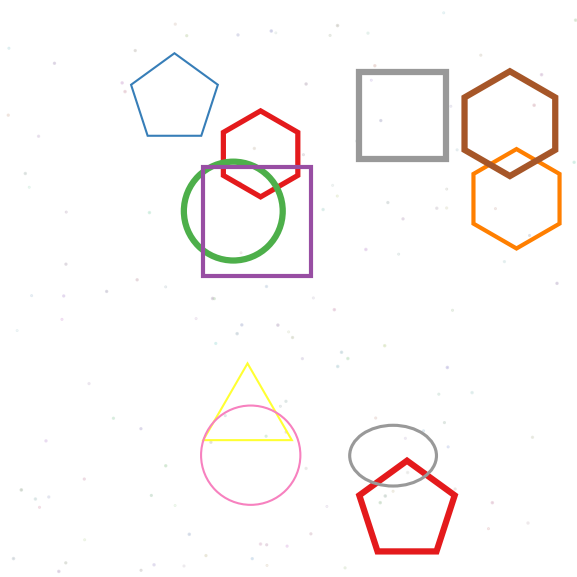[{"shape": "pentagon", "thickness": 3, "radius": 0.43, "center": [0.705, 0.115]}, {"shape": "hexagon", "thickness": 2.5, "radius": 0.37, "center": [0.451, 0.733]}, {"shape": "pentagon", "thickness": 1, "radius": 0.39, "center": [0.302, 0.828]}, {"shape": "circle", "thickness": 3, "radius": 0.43, "center": [0.404, 0.634]}, {"shape": "square", "thickness": 2, "radius": 0.47, "center": [0.445, 0.616]}, {"shape": "hexagon", "thickness": 2, "radius": 0.43, "center": [0.894, 0.655]}, {"shape": "triangle", "thickness": 1, "radius": 0.44, "center": [0.429, 0.281]}, {"shape": "hexagon", "thickness": 3, "radius": 0.45, "center": [0.883, 0.785]}, {"shape": "circle", "thickness": 1, "radius": 0.43, "center": [0.434, 0.211]}, {"shape": "square", "thickness": 3, "radius": 0.38, "center": [0.697, 0.799]}, {"shape": "oval", "thickness": 1.5, "radius": 0.38, "center": [0.681, 0.21]}]